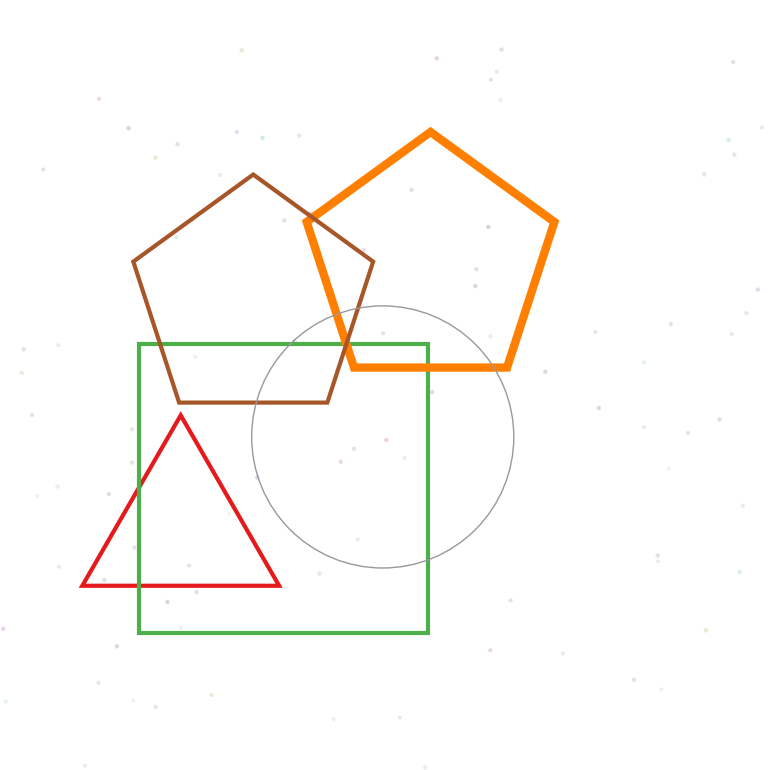[{"shape": "triangle", "thickness": 1.5, "radius": 0.74, "center": [0.235, 0.313]}, {"shape": "square", "thickness": 1.5, "radius": 0.94, "center": [0.368, 0.366]}, {"shape": "pentagon", "thickness": 3, "radius": 0.85, "center": [0.559, 0.659]}, {"shape": "pentagon", "thickness": 1.5, "radius": 0.82, "center": [0.329, 0.61]}, {"shape": "circle", "thickness": 0.5, "radius": 0.85, "center": [0.497, 0.433]}]